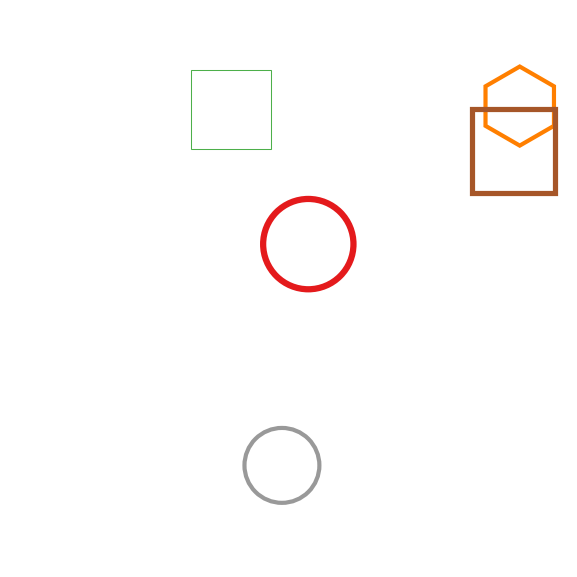[{"shape": "circle", "thickness": 3, "radius": 0.39, "center": [0.534, 0.576]}, {"shape": "square", "thickness": 0.5, "radius": 0.34, "center": [0.4, 0.81]}, {"shape": "hexagon", "thickness": 2, "radius": 0.34, "center": [0.9, 0.815]}, {"shape": "square", "thickness": 2.5, "radius": 0.36, "center": [0.889, 0.738]}, {"shape": "circle", "thickness": 2, "radius": 0.32, "center": [0.488, 0.193]}]